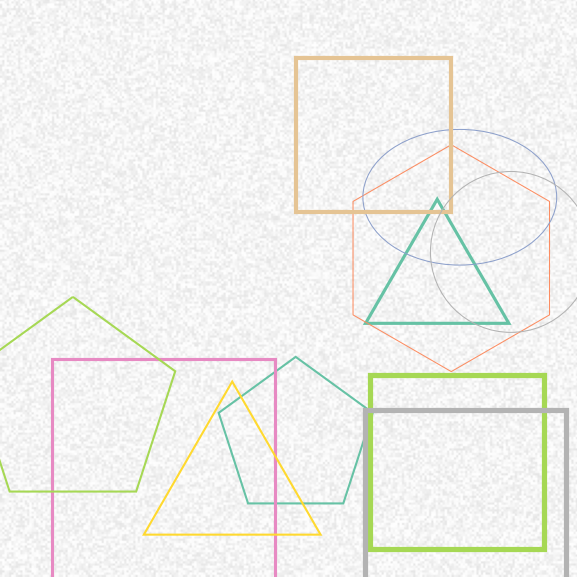[{"shape": "triangle", "thickness": 1.5, "radius": 0.72, "center": [0.757, 0.511]}, {"shape": "pentagon", "thickness": 1, "radius": 0.7, "center": [0.512, 0.241]}, {"shape": "hexagon", "thickness": 0.5, "radius": 0.98, "center": [0.781, 0.552]}, {"shape": "oval", "thickness": 0.5, "radius": 0.84, "center": [0.796, 0.658]}, {"shape": "square", "thickness": 1.5, "radius": 0.96, "center": [0.283, 0.185]}, {"shape": "square", "thickness": 2.5, "radius": 0.75, "center": [0.791, 0.199]}, {"shape": "pentagon", "thickness": 1, "radius": 0.93, "center": [0.126, 0.299]}, {"shape": "triangle", "thickness": 1, "radius": 0.88, "center": [0.402, 0.162]}, {"shape": "square", "thickness": 2, "radius": 0.67, "center": [0.647, 0.766]}, {"shape": "square", "thickness": 2.5, "radius": 0.87, "center": [0.806, 0.115]}, {"shape": "circle", "thickness": 0.5, "radius": 0.7, "center": [0.885, 0.563]}]